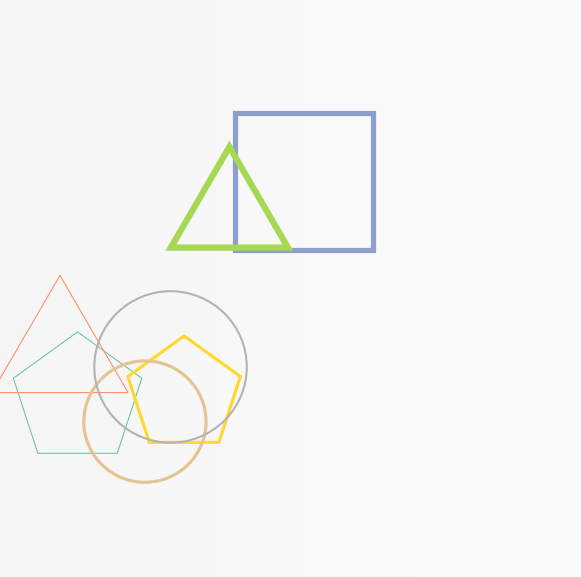[{"shape": "pentagon", "thickness": 0.5, "radius": 0.58, "center": [0.133, 0.308]}, {"shape": "triangle", "thickness": 0.5, "radius": 0.68, "center": [0.103, 0.387]}, {"shape": "square", "thickness": 2.5, "radius": 0.59, "center": [0.523, 0.685]}, {"shape": "triangle", "thickness": 3, "radius": 0.58, "center": [0.395, 0.629]}, {"shape": "pentagon", "thickness": 1.5, "radius": 0.51, "center": [0.317, 0.316]}, {"shape": "circle", "thickness": 1.5, "radius": 0.53, "center": [0.249, 0.269]}, {"shape": "circle", "thickness": 1, "radius": 0.66, "center": [0.293, 0.364]}]